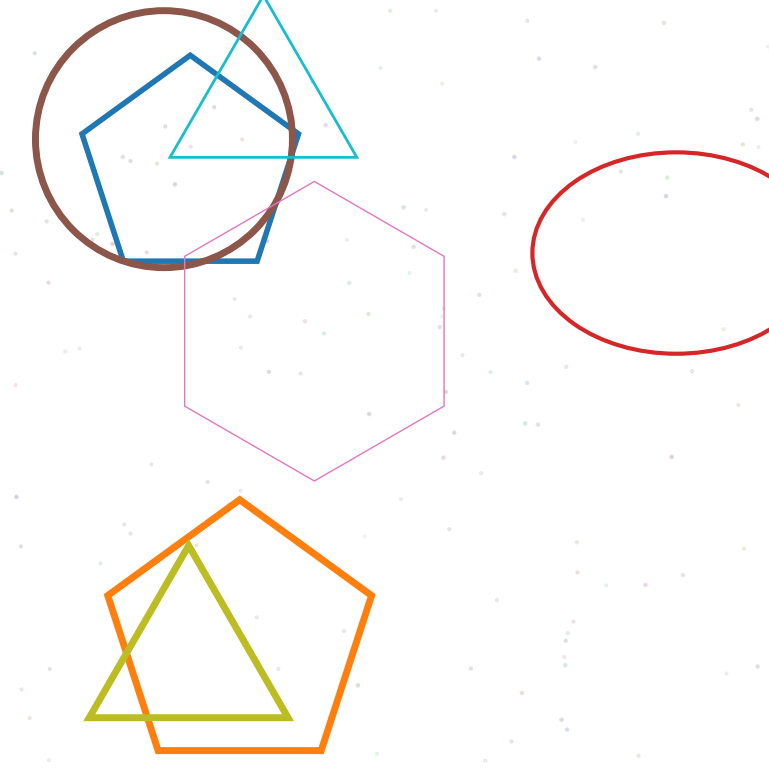[{"shape": "pentagon", "thickness": 2, "radius": 0.74, "center": [0.247, 0.78]}, {"shape": "pentagon", "thickness": 2.5, "radius": 0.9, "center": [0.311, 0.171]}, {"shape": "oval", "thickness": 1.5, "radius": 0.93, "center": [0.878, 0.671]}, {"shape": "circle", "thickness": 2.5, "radius": 0.83, "center": [0.213, 0.819]}, {"shape": "hexagon", "thickness": 0.5, "radius": 0.97, "center": [0.408, 0.57]}, {"shape": "triangle", "thickness": 2.5, "radius": 0.75, "center": [0.245, 0.142]}, {"shape": "triangle", "thickness": 1, "radius": 0.7, "center": [0.342, 0.866]}]